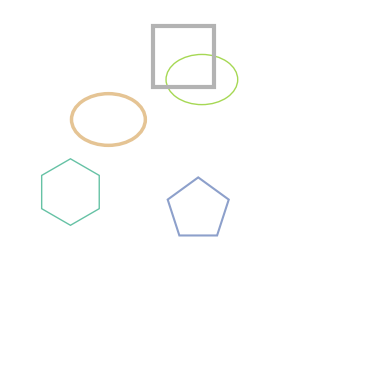[{"shape": "hexagon", "thickness": 1, "radius": 0.43, "center": [0.183, 0.501]}, {"shape": "pentagon", "thickness": 1.5, "radius": 0.42, "center": [0.515, 0.456]}, {"shape": "oval", "thickness": 1, "radius": 0.47, "center": [0.524, 0.793]}, {"shape": "oval", "thickness": 2.5, "radius": 0.48, "center": [0.282, 0.69]}, {"shape": "square", "thickness": 3, "radius": 0.4, "center": [0.478, 0.853]}]